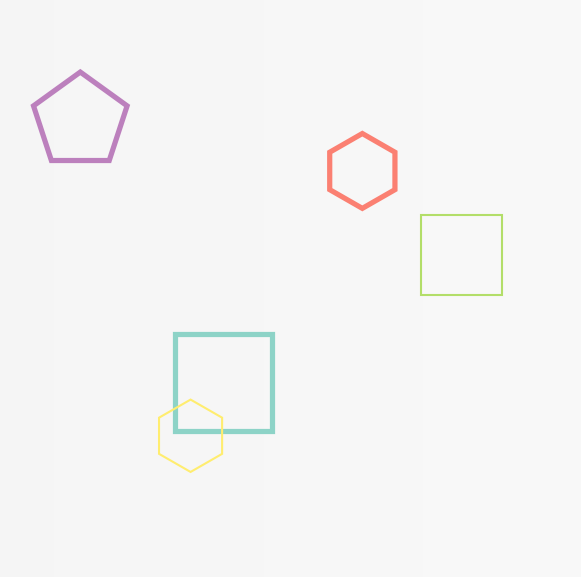[{"shape": "square", "thickness": 2.5, "radius": 0.42, "center": [0.384, 0.337]}, {"shape": "hexagon", "thickness": 2.5, "radius": 0.32, "center": [0.623, 0.703]}, {"shape": "square", "thickness": 1, "radius": 0.35, "center": [0.795, 0.558]}, {"shape": "pentagon", "thickness": 2.5, "radius": 0.42, "center": [0.138, 0.79]}, {"shape": "hexagon", "thickness": 1, "radius": 0.31, "center": [0.328, 0.245]}]